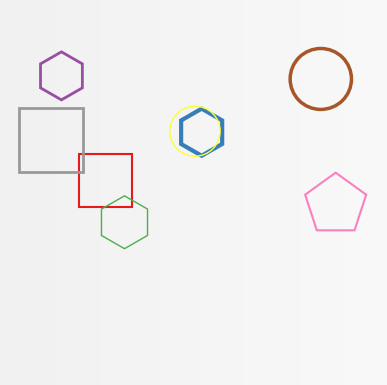[{"shape": "square", "thickness": 1.5, "radius": 0.34, "center": [0.272, 0.531]}, {"shape": "hexagon", "thickness": 3, "radius": 0.31, "center": [0.52, 0.657]}, {"shape": "hexagon", "thickness": 1, "radius": 0.34, "center": [0.321, 0.423]}, {"shape": "hexagon", "thickness": 2, "radius": 0.31, "center": [0.159, 0.803]}, {"shape": "circle", "thickness": 1, "radius": 0.32, "center": [0.503, 0.659]}, {"shape": "circle", "thickness": 2.5, "radius": 0.4, "center": [0.828, 0.795]}, {"shape": "pentagon", "thickness": 1.5, "radius": 0.41, "center": [0.866, 0.469]}, {"shape": "square", "thickness": 2, "radius": 0.41, "center": [0.132, 0.636]}]